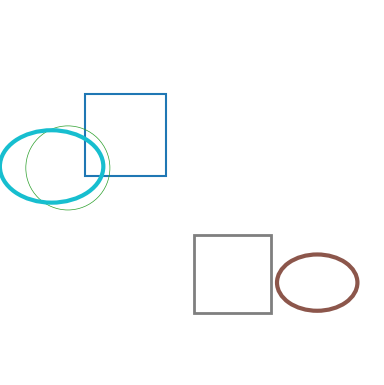[{"shape": "square", "thickness": 1.5, "radius": 0.53, "center": [0.326, 0.649]}, {"shape": "circle", "thickness": 0.5, "radius": 0.55, "center": [0.176, 0.564]}, {"shape": "oval", "thickness": 3, "radius": 0.52, "center": [0.824, 0.266]}, {"shape": "square", "thickness": 2, "radius": 0.5, "center": [0.603, 0.288]}, {"shape": "oval", "thickness": 3, "radius": 0.67, "center": [0.134, 0.568]}]